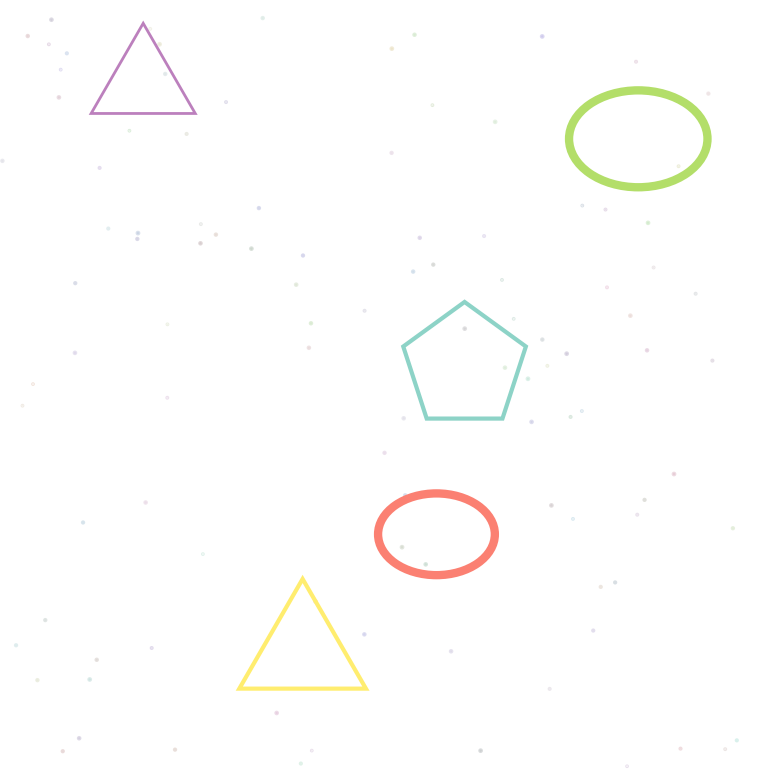[{"shape": "pentagon", "thickness": 1.5, "radius": 0.42, "center": [0.603, 0.524]}, {"shape": "oval", "thickness": 3, "radius": 0.38, "center": [0.567, 0.306]}, {"shape": "oval", "thickness": 3, "radius": 0.45, "center": [0.829, 0.82]}, {"shape": "triangle", "thickness": 1, "radius": 0.39, "center": [0.186, 0.892]}, {"shape": "triangle", "thickness": 1.5, "radius": 0.47, "center": [0.393, 0.153]}]